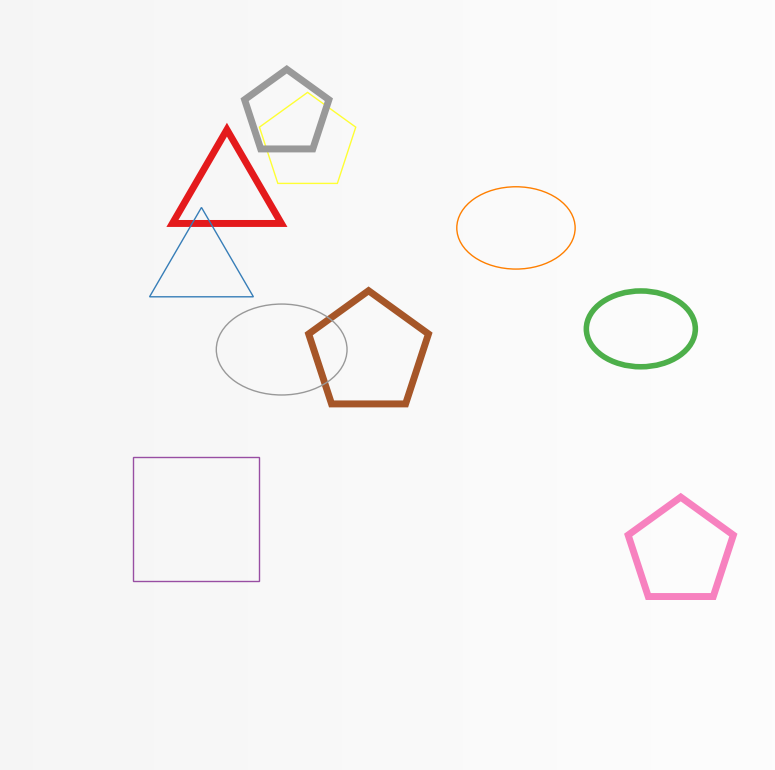[{"shape": "triangle", "thickness": 2.5, "radius": 0.41, "center": [0.293, 0.75]}, {"shape": "triangle", "thickness": 0.5, "radius": 0.39, "center": [0.26, 0.653]}, {"shape": "oval", "thickness": 2, "radius": 0.35, "center": [0.827, 0.573]}, {"shape": "square", "thickness": 0.5, "radius": 0.4, "center": [0.253, 0.326]}, {"shape": "oval", "thickness": 0.5, "radius": 0.38, "center": [0.666, 0.704]}, {"shape": "pentagon", "thickness": 0.5, "radius": 0.33, "center": [0.397, 0.815]}, {"shape": "pentagon", "thickness": 2.5, "radius": 0.41, "center": [0.476, 0.541]}, {"shape": "pentagon", "thickness": 2.5, "radius": 0.36, "center": [0.878, 0.283]}, {"shape": "pentagon", "thickness": 2.5, "radius": 0.29, "center": [0.37, 0.853]}, {"shape": "oval", "thickness": 0.5, "radius": 0.42, "center": [0.363, 0.546]}]